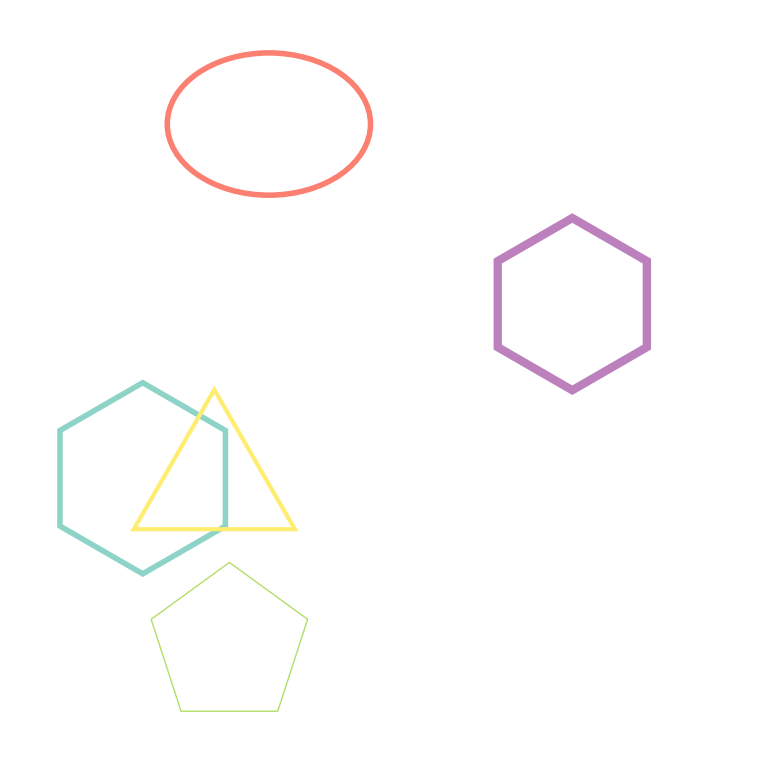[{"shape": "hexagon", "thickness": 2, "radius": 0.62, "center": [0.185, 0.379]}, {"shape": "oval", "thickness": 2, "radius": 0.66, "center": [0.349, 0.839]}, {"shape": "pentagon", "thickness": 0.5, "radius": 0.53, "center": [0.298, 0.163]}, {"shape": "hexagon", "thickness": 3, "radius": 0.56, "center": [0.743, 0.605]}, {"shape": "triangle", "thickness": 1.5, "radius": 0.6, "center": [0.278, 0.373]}]